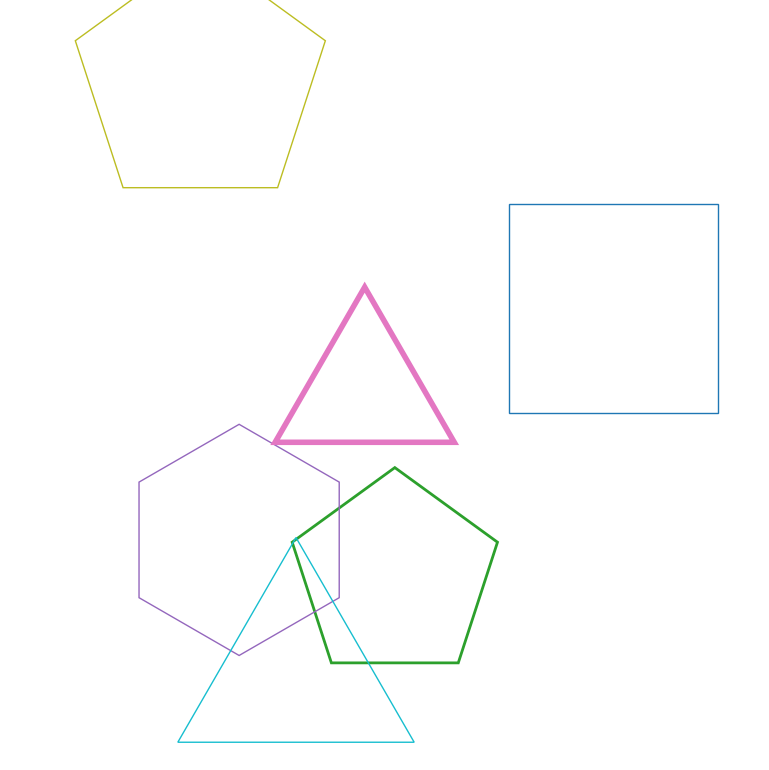[{"shape": "square", "thickness": 0.5, "radius": 0.68, "center": [0.797, 0.599]}, {"shape": "pentagon", "thickness": 1, "radius": 0.7, "center": [0.513, 0.253]}, {"shape": "hexagon", "thickness": 0.5, "radius": 0.75, "center": [0.311, 0.299]}, {"shape": "triangle", "thickness": 2, "radius": 0.67, "center": [0.474, 0.493]}, {"shape": "pentagon", "thickness": 0.5, "radius": 0.85, "center": [0.26, 0.894]}, {"shape": "triangle", "thickness": 0.5, "radius": 0.89, "center": [0.384, 0.125]}]